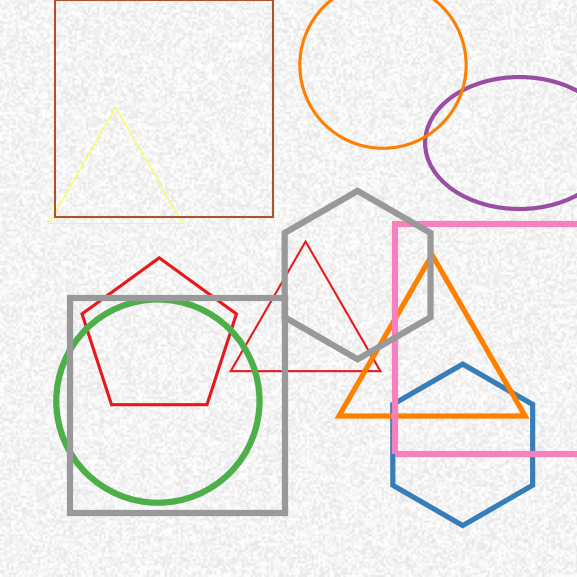[{"shape": "triangle", "thickness": 1, "radius": 0.75, "center": [0.529, 0.431]}, {"shape": "pentagon", "thickness": 1.5, "radius": 0.7, "center": [0.276, 0.412]}, {"shape": "hexagon", "thickness": 2.5, "radius": 0.7, "center": [0.801, 0.229]}, {"shape": "circle", "thickness": 3, "radius": 0.88, "center": [0.273, 0.305]}, {"shape": "oval", "thickness": 2, "radius": 0.82, "center": [0.899, 0.751]}, {"shape": "circle", "thickness": 1.5, "radius": 0.72, "center": [0.663, 0.886]}, {"shape": "triangle", "thickness": 2.5, "radius": 0.93, "center": [0.748, 0.372]}, {"shape": "triangle", "thickness": 0.5, "radius": 0.67, "center": [0.2, 0.679]}, {"shape": "square", "thickness": 1, "radius": 0.94, "center": [0.284, 0.811]}, {"shape": "square", "thickness": 3, "radius": 1.0, "center": [0.884, 0.412]}, {"shape": "hexagon", "thickness": 3, "radius": 0.73, "center": [0.619, 0.523]}, {"shape": "square", "thickness": 3, "radius": 0.93, "center": [0.308, 0.297]}]